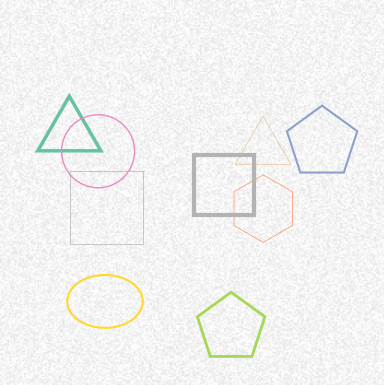[{"shape": "triangle", "thickness": 2.5, "radius": 0.47, "center": [0.18, 0.656]}, {"shape": "hexagon", "thickness": 0.5, "radius": 0.44, "center": [0.684, 0.458]}, {"shape": "pentagon", "thickness": 1.5, "radius": 0.48, "center": [0.837, 0.63]}, {"shape": "circle", "thickness": 1, "radius": 0.47, "center": [0.255, 0.607]}, {"shape": "pentagon", "thickness": 2, "radius": 0.46, "center": [0.6, 0.149]}, {"shape": "oval", "thickness": 1.5, "radius": 0.49, "center": [0.273, 0.217]}, {"shape": "triangle", "thickness": 0.5, "radius": 0.42, "center": [0.683, 0.615]}, {"shape": "square", "thickness": 0.5, "radius": 0.47, "center": [0.278, 0.462]}, {"shape": "square", "thickness": 3, "radius": 0.39, "center": [0.582, 0.52]}]